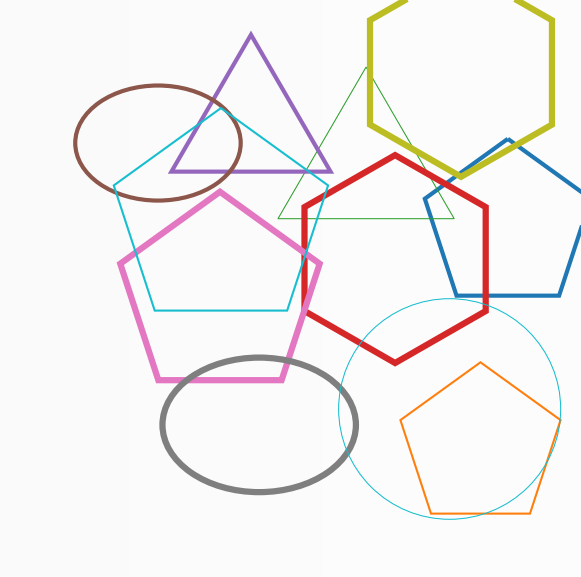[{"shape": "pentagon", "thickness": 2, "radius": 0.75, "center": [0.874, 0.609]}, {"shape": "pentagon", "thickness": 1, "radius": 0.72, "center": [0.827, 0.227]}, {"shape": "triangle", "thickness": 0.5, "radius": 0.88, "center": [0.63, 0.708]}, {"shape": "hexagon", "thickness": 3, "radius": 0.9, "center": [0.68, 0.551]}, {"shape": "triangle", "thickness": 2, "radius": 0.79, "center": [0.432, 0.781]}, {"shape": "oval", "thickness": 2, "radius": 0.71, "center": [0.272, 0.751]}, {"shape": "pentagon", "thickness": 3, "radius": 0.9, "center": [0.378, 0.487]}, {"shape": "oval", "thickness": 3, "radius": 0.83, "center": [0.446, 0.263]}, {"shape": "hexagon", "thickness": 3, "radius": 0.9, "center": [0.793, 0.874]}, {"shape": "circle", "thickness": 0.5, "radius": 0.96, "center": [0.774, 0.291]}, {"shape": "pentagon", "thickness": 1, "radius": 0.97, "center": [0.38, 0.618]}]